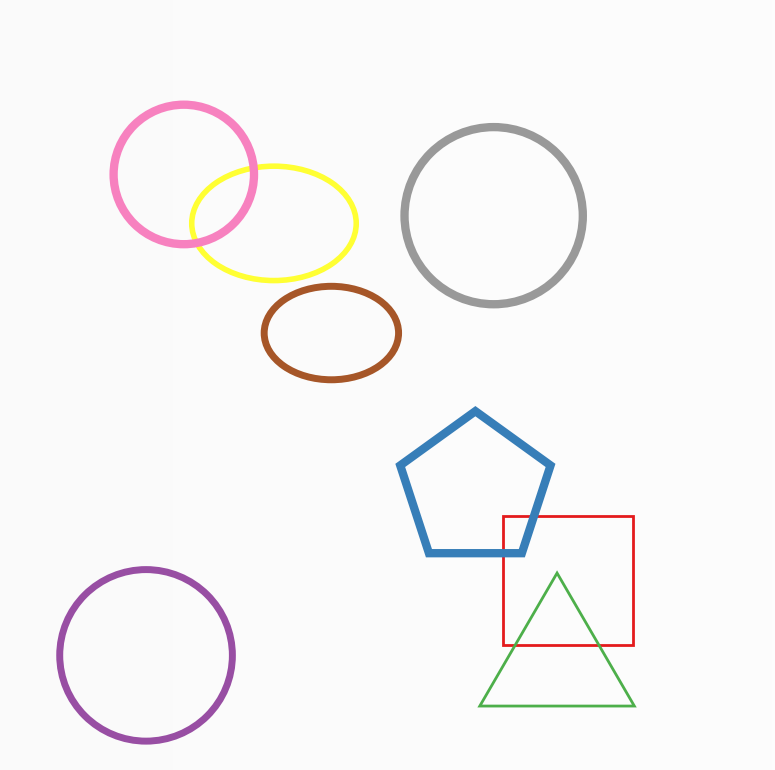[{"shape": "square", "thickness": 1, "radius": 0.42, "center": [0.733, 0.246]}, {"shape": "pentagon", "thickness": 3, "radius": 0.51, "center": [0.613, 0.364]}, {"shape": "triangle", "thickness": 1, "radius": 0.58, "center": [0.719, 0.141]}, {"shape": "circle", "thickness": 2.5, "radius": 0.56, "center": [0.188, 0.149]}, {"shape": "oval", "thickness": 2, "radius": 0.53, "center": [0.354, 0.71]}, {"shape": "oval", "thickness": 2.5, "radius": 0.43, "center": [0.428, 0.567]}, {"shape": "circle", "thickness": 3, "radius": 0.45, "center": [0.237, 0.773]}, {"shape": "circle", "thickness": 3, "radius": 0.58, "center": [0.637, 0.72]}]